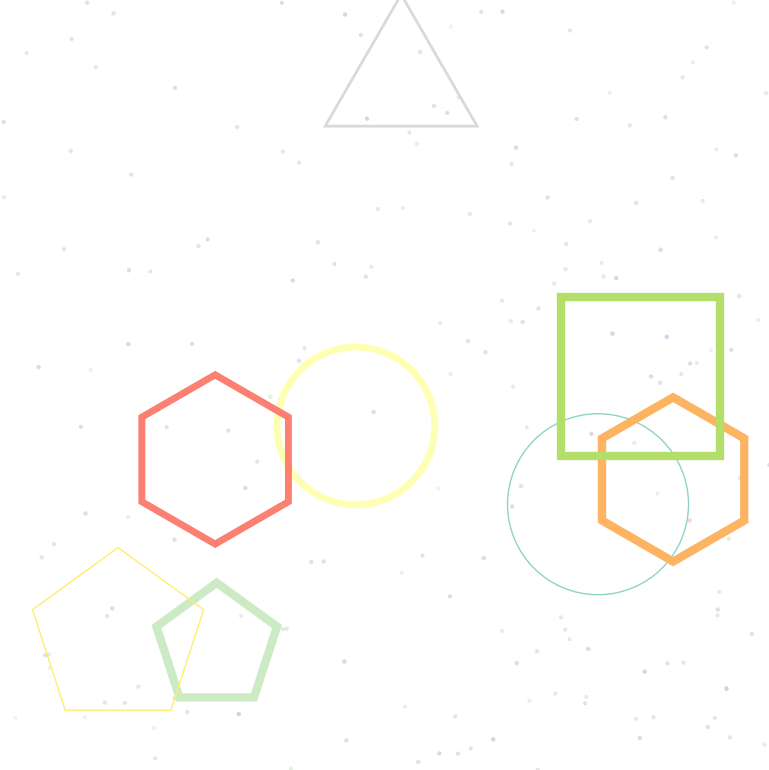[{"shape": "circle", "thickness": 0.5, "radius": 0.59, "center": [0.777, 0.345]}, {"shape": "circle", "thickness": 2.5, "radius": 0.51, "center": [0.462, 0.447]}, {"shape": "hexagon", "thickness": 2.5, "radius": 0.55, "center": [0.279, 0.403]}, {"shape": "hexagon", "thickness": 3, "radius": 0.53, "center": [0.874, 0.377]}, {"shape": "square", "thickness": 3, "radius": 0.52, "center": [0.832, 0.51]}, {"shape": "triangle", "thickness": 1, "radius": 0.57, "center": [0.521, 0.893]}, {"shape": "pentagon", "thickness": 3, "radius": 0.41, "center": [0.281, 0.161]}, {"shape": "pentagon", "thickness": 0.5, "radius": 0.58, "center": [0.153, 0.172]}]